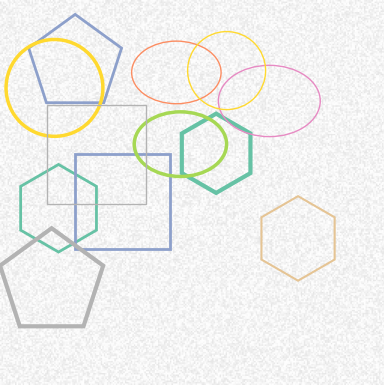[{"shape": "hexagon", "thickness": 2, "radius": 0.57, "center": [0.152, 0.459]}, {"shape": "hexagon", "thickness": 3, "radius": 0.51, "center": [0.561, 0.602]}, {"shape": "oval", "thickness": 1, "radius": 0.58, "center": [0.458, 0.812]}, {"shape": "pentagon", "thickness": 2, "radius": 0.63, "center": [0.195, 0.836]}, {"shape": "square", "thickness": 2, "radius": 0.62, "center": [0.319, 0.476]}, {"shape": "oval", "thickness": 1, "radius": 0.66, "center": [0.7, 0.738]}, {"shape": "oval", "thickness": 2.5, "radius": 0.6, "center": [0.469, 0.626]}, {"shape": "circle", "thickness": 1, "radius": 0.51, "center": [0.589, 0.817]}, {"shape": "circle", "thickness": 2.5, "radius": 0.63, "center": [0.141, 0.772]}, {"shape": "hexagon", "thickness": 1.5, "radius": 0.55, "center": [0.774, 0.381]}, {"shape": "square", "thickness": 1, "radius": 0.64, "center": [0.251, 0.599]}, {"shape": "pentagon", "thickness": 3, "radius": 0.7, "center": [0.134, 0.266]}]